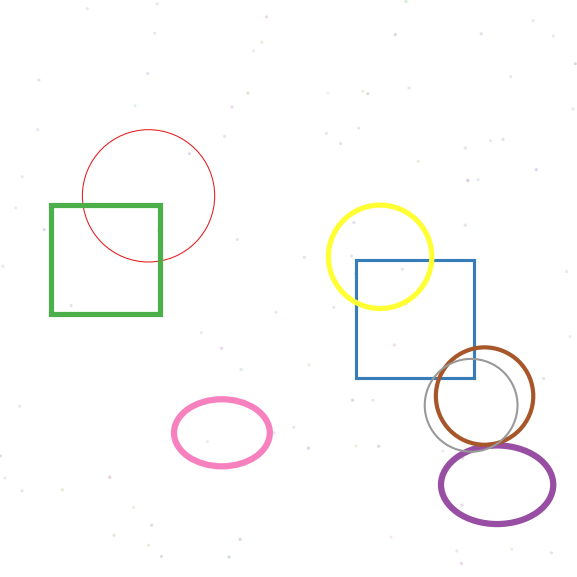[{"shape": "circle", "thickness": 0.5, "radius": 0.57, "center": [0.257, 0.66]}, {"shape": "square", "thickness": 1.5, "radius": 0.51, "center": [0.719, 0.447]}, {"shape": "square", "thickness": 2.5, "radius": 0.47, "center": [0.183, 0.55]}, {"shape": "oval", "thickness": 3, "radius": 0.49, "center": [0.861, 0.16]}, {"shape": "circle", "thickness": 2.5, "radius": 0.45, "center": [0.658, 0.554]}, {"shape": "circle", "thickness": 2, "radius": 0.42, "center": [0.839, 0.313]}, {"shape": "oval", "thickness": 3, "radius": 0.41, "center": [0.384, 0.25]}, {"shape": "circle", "thickness": 1, "radius": 0.4, "center": [0.816, 0.297]}]